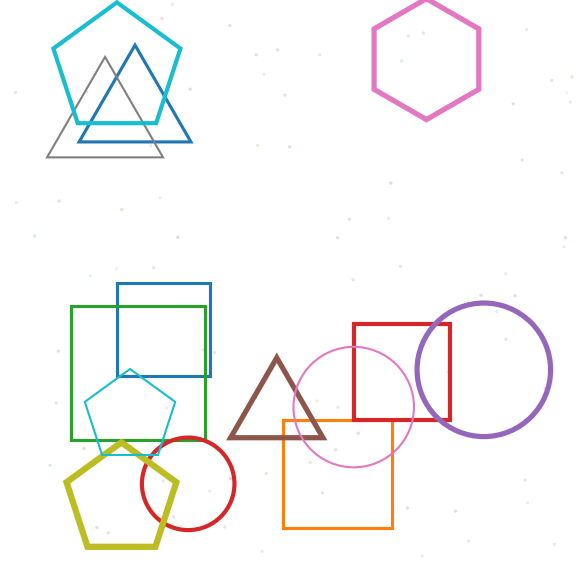[{"shape": "triangle", "thickness": 1.5, "radius": 0.56, "center": [0.234, 0.809]}, {"shape": "square", "thickness": 1.5, "radius": 0.4, "center": [0.283, 0.429]}, {"shape": "square", "thickness": 1.5, "radius": 0.47, "center": [0.584, 0.178]}, {"shape": "square", "thickness": 1.5, "radius": 0.58, "center": [0.239, 0.353]}, {"shape": "square", "thickness": 2, "radius": 0.42, "center": [0.696, 0.355]}, {"shape": "circle", "thickness": 2, "radius": 0.4, "center": [0.326, 0.161]}, {"shape": "circle", "thickness": 2.5, "radius": 0.58, "center": [0.838, 0.359]}, {"shape": "triangle", "thickness": 2.5, "radius": 0.46, "center": [0.479, 0.287]}, {"shape": "hexagon", "thickness": 2.5, "radius": 0.52, "center": [0.738, 0.897]}, {"shape": "circle", "thickness": 1, "radius": 0.52, "center": [0.613, 0.294]}, {"shape": "triangle", "thickness": 1, "radius": 0.58, "center": [0.182, 0.785]}, {"shape": "pentagon", "thickness": 3, "radius": 0.5, "center": [0.21, 0.133]}, {"shape": "pentagon", "thickness": 1, "radius": 0.41, "center": [0.225, 0.278]}, {"shape": "pentagon", "thickness": 2, "radius": 0.58, "center": [0.202, 0.879]}]